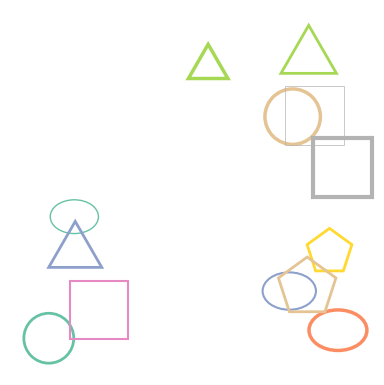[{"shape": "oval", "thickness": 1, "radius": 0.31, "center": [0.193, 0.437]}, {"shape": "circle", "thickness": 2, "radius": 0.32, "center": [0.127, 0.121]}, {"shape": "oval", "thickness": 2.5, "radius": 0.38, "center": [0.878, 0.142]}, {"shape": "oval", "thickness": 1.5, "radius": 0.35, "center": [0.751, 0.244]}, {"shape": "triangle", "thickness": 2, "radius": 0.4, "center": [0.195, 0.345]}, {"shape": "square", "thickness": 1.5, "radius": 0.37, "center": [0.257, 0.195]}, {"shape": "triangle", "thickness": 2, "radius": 0.42, "center": [0.802, 0.851]}, {"shape": "triangle", "thickness": 2.5, "radius": 0.3, "center": [0.541, 0.826]}, {"shape": "pentagon", "thickness": 2, "radius": 0.31, "center": [0.856, 0.346]}, {"shape": "circle", "thickness": 2.5, "radius": 0.36, "center": [0.76, 0.697]}, {"shape": "pentagon", "thickness": 2, "radius": 0.39, "center": [0.798, 0.254]}, {"shape": "square", "thickness": 0.5, "radius": 0.39, "center": [0.818, 0.7]}, {"shape": "square", "thickness": 3, "radius": 0.38, "center": [0.89, 0.566]}]